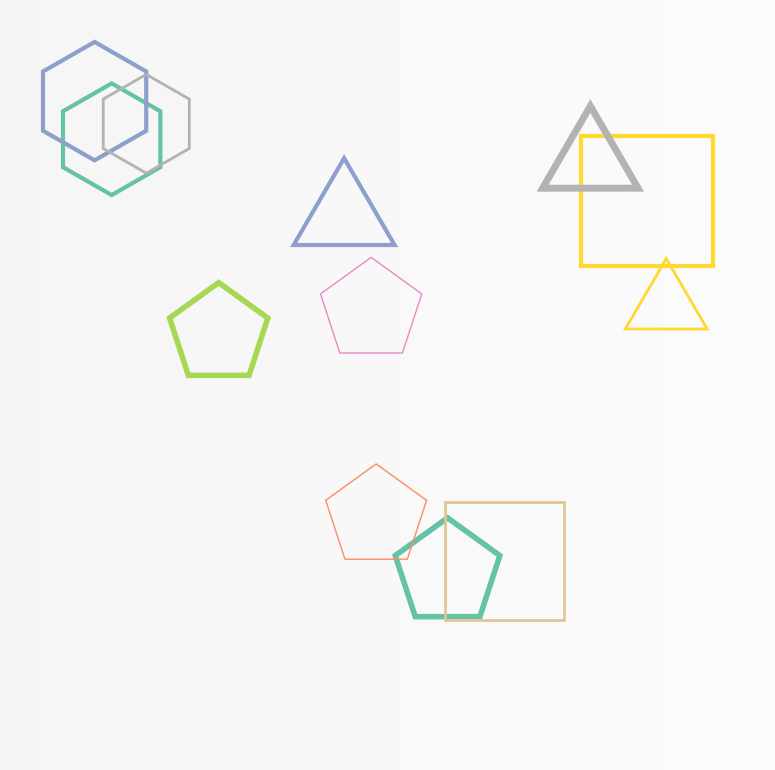[{"shape": "hexagon", "thickness": 1.5, "radius": 0.36, "center": [0.144, 0.819]}, {"shape": "pentagon", "thickness": 2, "radius": 0.35, "center": [0.577, 0.257]}, {"shape": "pentagon", "thickness": 0.5, "radius": 0.34, "center": [0.485, 0.329]}, {"shape": "hexagon", "thickness": 1.5, "radius": 0.38, "center": [0.122, 0.869]}, {"shape": "triangle", "thickness": 1.5, "radius": 0.38, "center": [0.444, 0.719]}, {"shape": "pentagon", "thickness": 0.5, "radius": 0.34, "center": [0.479, 0.597]}, {"shape": "pentagon", "thickness": 2, "radius": 0.33, "center": [0.282, 0.566]}, {"shape": "triangle", "thickness": 1, "radius": 0.3, "center": [0.86, 0.603]}, {"shape": "square", "thickness": 1.5, "radius": 0.42, "center": [0.835, 0.739]}, {"shape": "square", "thickness": 1, "radius": 0.38, "center": [0.651, 0.272]}, {"shape": "hexagon", "thickness": 1, "radius": 0.32, "center": [0.189, 0.839]}, {"shape": "triangle", "thickness": 2.5, "radius": 0.36, "center": [0.762, 0.791]}]